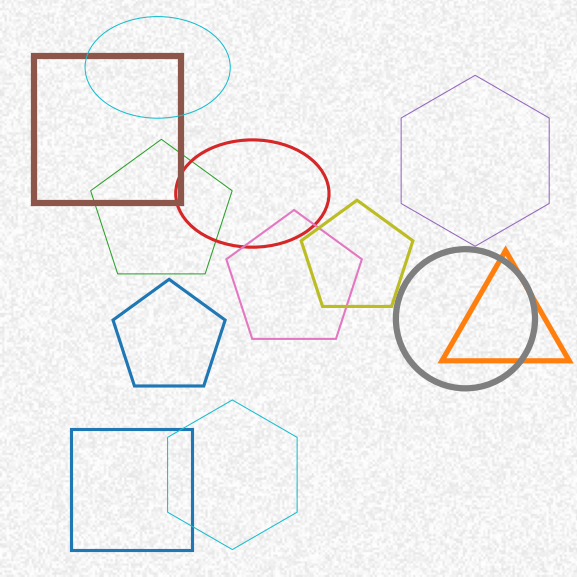[{"shape": "pentagon", "thickness": 1.5, "radius": 0.51, "center": [0.293, 0.413]}, {"shape": "square", "thickness": 1.5, "radius": 0.52, "center": [0.228, 0.152]}, {"shape": "triangle", "thickness": 2.5, "radius": 0.64, "center": [0.875, 0.438]}, {"shape": "pentagon", "thickness": 0.5, "radius": 0.64, "center": [0.279, 0.629]}, {"shape": "oval", "thickness": 1.5, "radius": 0.66, "center": [0.437, 0.664]}, {"shape": "hexagon", "thickness": 0.5, "radius": 0.74, "center": [0.823, 0.721]}, {"shape": "square", "thickness": 3, "radius": 0.64, "center": [0.185, 0.775]}, {"shape": "pentagon", "thickness": 1, "radius": 0.62, "center": [0.509, 0.512]}, {"shape": "circle", "thickness": 3, "radius": 0.6, "center": [0.806, 0.447]}, {"shape": "pentagon", "thickness": 1.5, "radius": 0.51, "center": [0.618, 0.551]}, {"shape": "hexagon", "thickness": 0.5, "radius": 0.65, "center": [0.402, 0.177]}, {"shape": "oval", "thickness": 0.5, "radius": 0.63, "center": [0.273, 0.882]}]